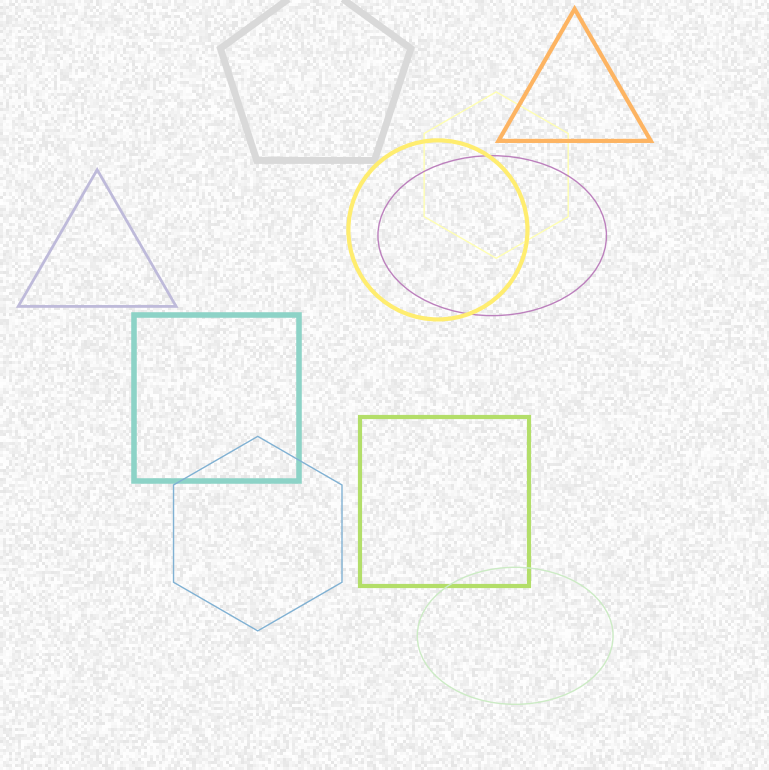[{"shape": "square", "thickness": 2, "radius": 0.54, "center": [0.281, 0.483]}, {"shape": "hexagon", "thickness": 0.5, "radius": 0.54, "center": [0.644, 0.773]}, {"shape": "triangle", "thickness": 1, "radius": 0.59, "center": [0.126, 0.661]}, {"shape": "hexagon", "thickness": 0.5, "radius": 0.63, "center": [0.335, 0.307]}, {"shape": "triangle", "thickness": 1.5, "radius": 0.57, "center": [0.746, 0.874]}, {"shape": "square", "thickness": 1.5, "radius": 0.55, "center": [0.577, 0.349]}, {"shape": "pentagon", "thickness": 2.5, "radius": 0.65, "center": [0.41, 0.897]}, {"shape": "oval", "thickness": 0.5, "radius": 0.74, "center": [0.639, 0.694]}, {"shape": "oval", "thickness": 0.5, "radius": 0.64, "center": [0.669, 0.174]}, {"shape": "circle", "thickness": 1.5, "radius": 0.58, "center": [0.569, 0.701]}]